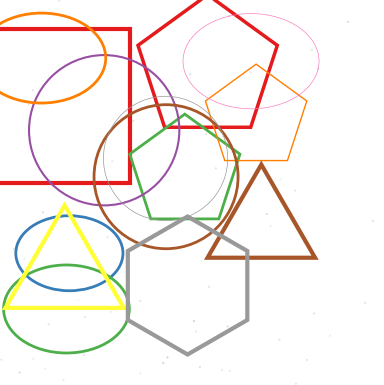[{"shape": "square", "thickness": 3, "radius": 1.0, "center": [0.139, 0.725]}, {"shape": "pentagon", "thickness": 2.5, "radius": 0.95, "center": [0.539, 0.823]}, {"shape": "oval", "thickness": 2, "radius": 0.7, "center": [0.18, 0.342]}, {"shape": "pentagon", "thickness": 2, "radius": 0.75, "center": [0.48, 0.553]}, {"shape": "oval", "thickness": 2, "radius": 0.82, "center": [0.173, 0.197]}, {"shape": "circle", "thickness": 1.5, "radius": 0.98, "center": [0.271, 0.662]}, {"shape": "pentagon", "thickness": 1, "radius": 0.69, "center": [0.665, 0.695]}, {"shape": "oval", "thickness": 2, "radius": 0.83, "center": [0.108, 0.849]}, {"shape": "triangle", "thickness": 3, "radius": 0.89, "center": [0.168, 0.289]}, {"shape": "circle", "thickness": 2, "radius": 0.94, "center": [0.431, 0.541]}, {"shape": "triangle", "thickness": 3, "radius": 0.81, "center": [0.679, 0.411]}, {"shape": "oval", "thickness": 0.5, "radius": 0.88, "center": [0.652, 0.841]}, {"shape": "hexagon", "thickness": 3, "radius": 0.9, "center": [0.487, 0.258]}, {"shape": "circle", "thickness": 0.5, "radius": 0.81, "center": [0.43, 0.588]}]